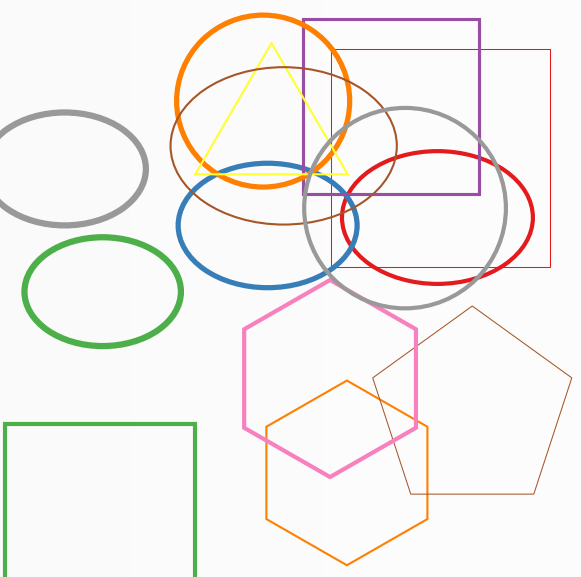[{"shape": "square", "thickness": 0.5, "radius": 0.94, "center": [0.758, 0.725]}, {"shape": "oval", "thickness": 2, "radius": 0.82, "center": [0.753, 0.622]}, {"shape": "oval", "thickness": 2.5, "radius": 0.77, "center": [0.46, 0.609]}, {"shape": "square", "thickness": 2, "radius": 0.81, "center": [0.172, 0.102]}, {"shape": "oval", "thickness": 3, "radius": 0.67, "center": [0.177, 0.494]}, {"shape": "square", "thickness": 1.5, "radius": 0.76, "center": [0.673, 0.814]}, {"shape": "hexagon", "thickness": 1, "radius": 0.8, "center": [0.597, 0.18]}, {"shape": "circle", "thickness": 2.5, "radius": 0.74, "center": [0.453, 0.824]}, {"shape": "triangle", "thickness": 1, "radius": 0.76, "center": [0.467, 0.773]}, {"shape": "pentagon", "thickness": 0.5, "radius": 0.9, "center": [0.812, 0.289]}, {"shape": "oval", "thickness": 1, "radius": 0.97, "center": [0.488, 0.747]}, {"shape": "hexagon", "thickness": 2, "radius": 0.85, "center": [0.568, 0.344]}, {"shape": "oval", "thickness": 3, "radius": 0.7, "center": [0.111, 0.707]}, {"shape": "circle", "thickness": 2, "radius": 0.87, "center": [0.697, 0.639]}]